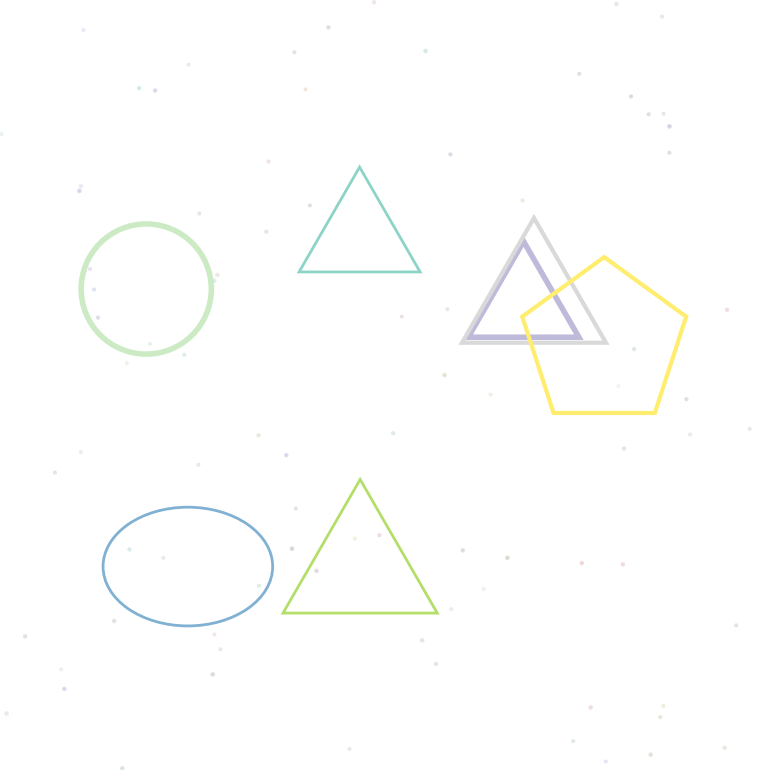[{"shape": "triangle", "thickness": 1, "radius": 0.45, "center": [0.467, 0.692]}, {"shape": "triangle", "thickness": 2, "radius": 0.41, "center": [0.68, 0.604]}, {"shape": "oval", "thickness": 1, "radius": 0.55, "center": [0.244, 0.264]}, {"shape": "triangle", "thickness": 1, "radius": 0.58, "center": [0.468, 0.262]}, {"shape": "triangle", "thickness": 1.5, "radius": 0.54, "center": [0.693, 0.609]}, {"shape": "circle", "thickness": 2, "radius": 0.42, "center": [0.19, 0.625]}, {"shape": "pentagon", "thickness": 1.5, "radius": 0.56, "center": [0.785, 0.554]}]